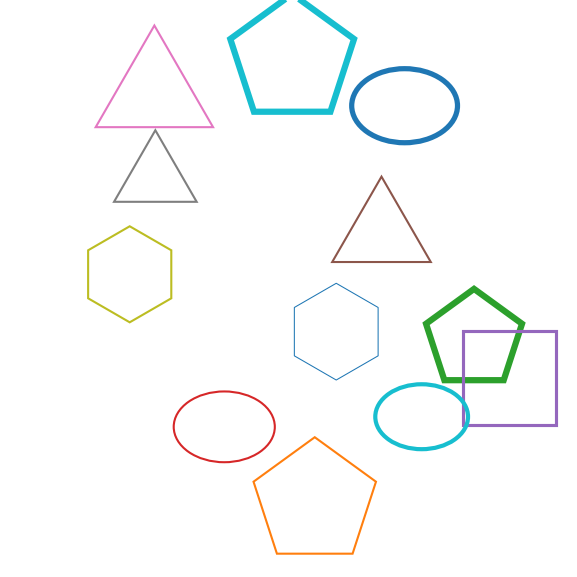[{"shape": "hexagon", "thickness": 0.5, "radius": 0.42, "center": [0.582, 0.425]}, {"shape": "oval", "thickness": 2.5, "radius": 0.46, "center": [0.701, 0.816]}, {"shape": "pentagon", "thickness": 1, "radius": 0.56, "center": [0.545, 0.131]}, {"shape": "pentagon", "thickness": 3, "radius": 0.44, "center": [0.821, 0.411]}, {"shape": "oval", "thickness": 1, "radius": 0.44, "center": [0.388, 0.26]}, {"shape": "square", "thickness": 1.5, "radius": 0.4, "center": [0.882, 0.344]}, {"shape": "triangle", "thickness": 1, "radius": 0.49, "center": [0.661, 0.595]}, {"shape": "triangle", "thickness": 1, "radius": 0.59, "center": [0.267, 0.838]}, {"shape": "triangle", "thickness": 1, "radius": 0.41, "center": [0.269, 0.691]}, {"shape": "hexagon", "thickness": 1, "radius": 0.42, "center": [0.225, 0.524]}, {"shape": "oval", "thickness": 2, "radius": 0.4, "center": [0.73, 0.278]}, {"shape": "pentagon", "thickness": 3, "radius": 0.56, "center": [0.506, 0.897]}]